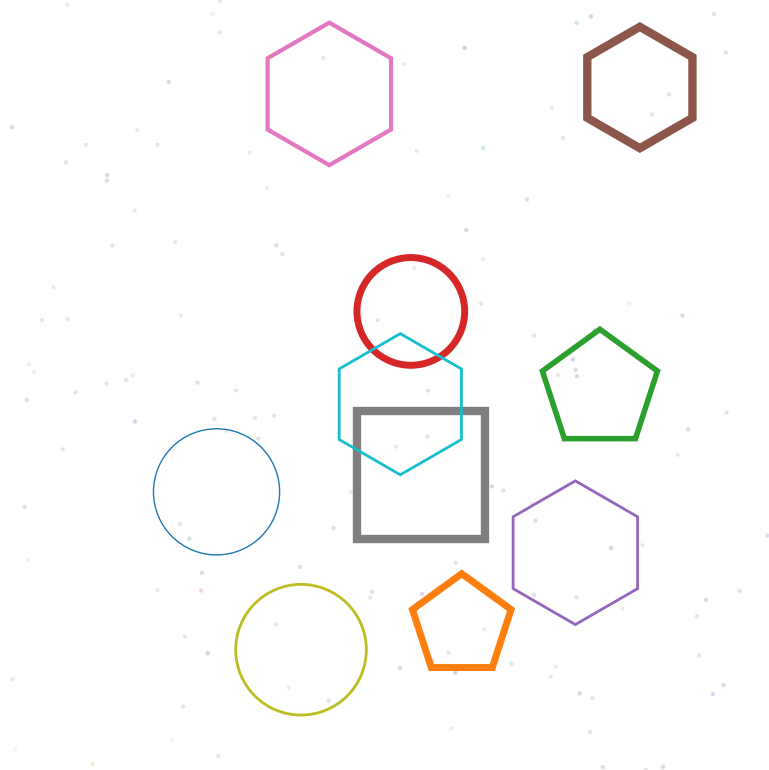[{"shape": "circle", "thickness": 0.5, "radius": 0.41, "center": [0.281, 0.361]}, {"shape": "pentagon", "thickness": 2.5, "radius": 0.34, "center": [0.6, 0.188]}, {"shape": "pentagon", "thickness": 2, "radius": 0.39, "center": [0.779, 0.494]}, {"shape": "circle", "thickness": 2.5, "radius": 0.35, "center": [0.534, 0.596]}, {"shape": "hexagon", "thickness": 1, "radius": 0.47, "center": [0.747, 0.282]}, {"shape": "hexagon", "thickness": 3, "radius": 0.39, "center": [0.831, 0.886]}, {"shape": "hexagon", "thickness": 1.5, "radius": 0.46, "center": [0.428, 0.878]}, {"shape": "square", "thickness": 3, "radius": 0.41, "center": [0.547, 0.383]}, {"shape": "circle", "thickness": 1, "radius": 0.42, "center": [0.391, 0.156]}, {"shape": "hexagon", "thickness": 1, "radius": 0.46, "center": [0.52, 0.475]}]